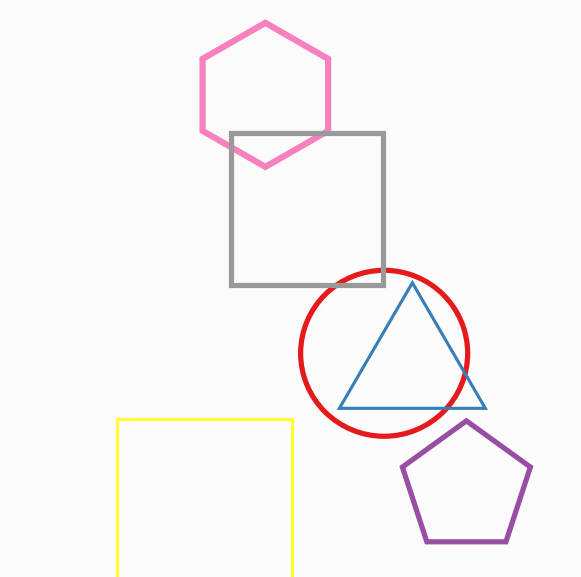[{"shape": "circle", "thickness": 2.5, "radius": 0.72, "center": [0.661, 0.387]}, {"shape": "triangle", "thickness": 1.5, "radius": 0.72, "center": [0.709, 0.365]}, {"shape": "pentagon", "thickness": 2.5, "radius": 0.58, "center": [0.802, 0.155]}, {"shape": "square", "thickness": 1.5, "radius": 0.75, "center": [0.352, 0.123]}, {"shape": "hexagon", "thickness": 3, "radius": 0.62, "center": [0.457, 0.835]}, {"shape": "square", "thickness": 2.5, "radius": 0.66, "center": [0.528, 0.637]}]